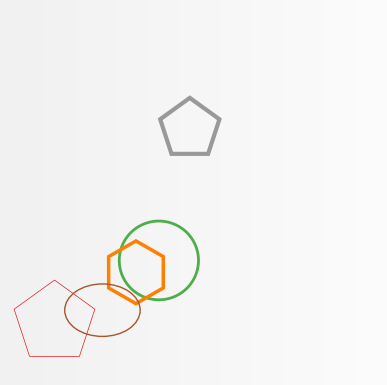[{"shape": "pentagon", "thickness": 0.5, "radius": 0.55, "center": [0.141, 0.163]}, {"shape": "circle", "thickness": 2, "radius": 0.51, "center": [0.41, 0.324]}, {"shape": "hexagon", "thickness": 2.5, "radius": 0.41, "center": [0.351, 0.293]}, {"shape": "oval", "thickness": 1, "radius": 0.49, "center": [0.264, 0.194]}, {"shape": "pentagon", "thickness": 3, "radius": 0.4, "center": [0.49, 0.665]}]